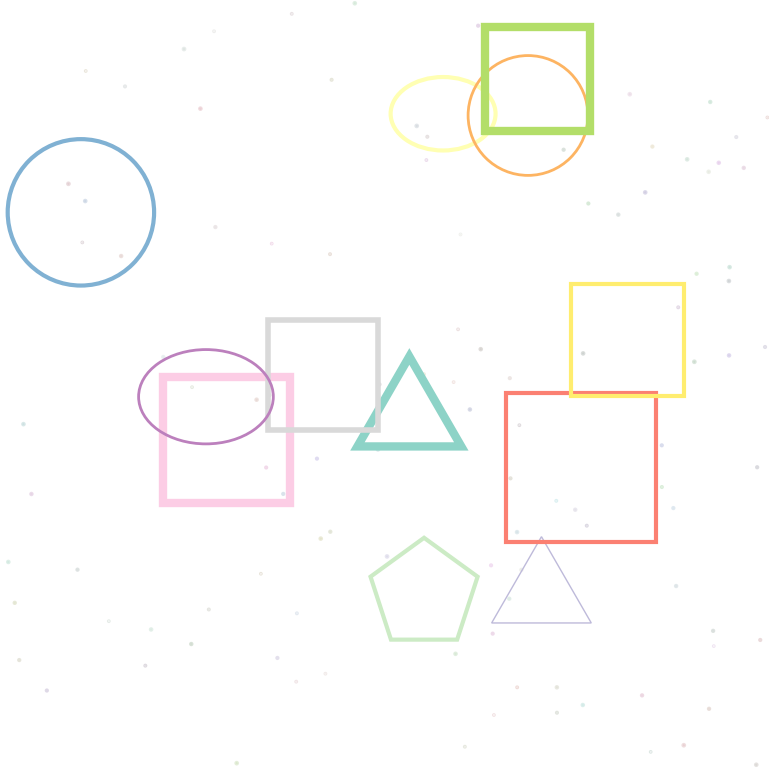[{"shape": "triangle", "thickness": 3, "radius": 0.39, "center": [0.532, 0.459]}, {"shape": "oval", "thickness": 1.5, "radius": 0.34, "center": [0.575, 0.852]}, {"shape": "triangle", "thickness": 0.5, "radius": 0.37, "center": [0.703, 0.228]}, {"shape": "square", "thickness": 1.5, "radius": 0.48, "center": [0.754, 0.393]}, {"shape": "circle", "thickness": 1.5, "radius": 0.48, "center": [0.105, 0.724]}, {"shape": "circle", "thickness": 1, "radius": 0.39, "center": [0.686, 0.85]}, {"shape": "square", "thickness": 3, "radius": 0.34, "center": [0.698, 0.897]}, {"shape": "square", "thickness": 3, "radius": 0.41, "center": [0.294, 0.428]}, {"shape": "square", "thickness": 2, "radius": 0.36, "center": [0.42, 0.513]}, {"shape": "oval", "thickness": 1, "radius": 0.44, "center": [0.267, 0.485]}, {"shape": "pentagon", "thickness": 1.5, "radius": 0.37, "center": [0.551, 0.228]}, {"shape": "square", "thickness": 1.5, "radius": 0.36, "center": [0.815, 0.559]}]